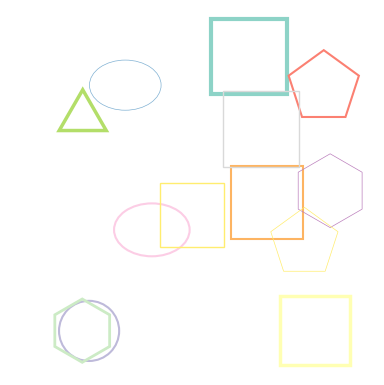[{"shape": "square", "thickness": 3, "radius": 0.49, "center": [0.647, 0.853]}, {"shape": "square", "thickness": 2.5, "radius": 0.45, "center": [0.818, 0.141]}, {"shape": "circle", "thickness": 1.5, "radius": 0.39, "center": [0.231, 0.141]}, {"shape": "pentagon", "thickness": 1.5, "radius": 0.48, "center": [0.841, 0.774]}, {"shape": "oval", "thickness": 0.5, "radius": 0.47, "center": [0.325, 0.779]}, {"shape": "square", "thickness": 1.5, "radius": 0.47, "center": [0.694, 0.474]}, {"shape": "triangle", "thickness": 2.5, "radius": 0.35, "center": [0.215, 0.696]}, {"shape": "oval", "thickness": 1.5, "radius": 0.49, "center": [0.394, 0.403]}, {"shape": "square", "thickness": 1, "radius": 0.49, "center": [0.677, 0.665]}, {"shape": "hexagon", "thickness": 0.5, "radius": 0.48, "center": [0.858, 0.505]}, {"shape": "hexagon", "thickness": 2, "radius": 0.41, "center": [0.214, 0.141]}, {"shape": "square", "thickness": 1, "radius": 0.42, "center": [0.498, 0.441]}, {"shape": "pentagon", "thickness": 0.5, "radius": 0.46, "center": [0.791, 0.37]}]